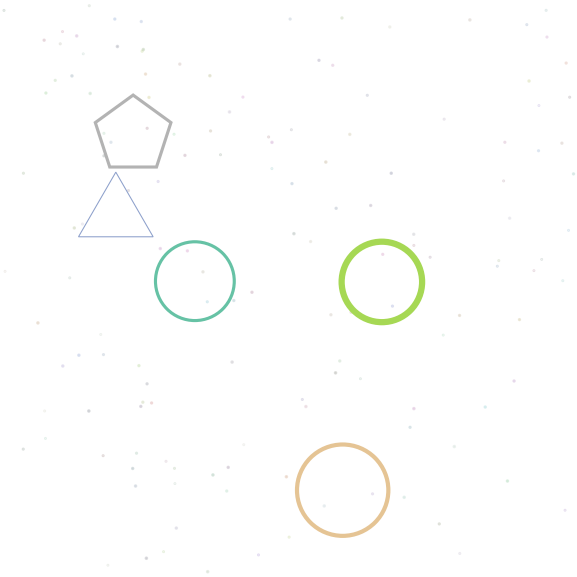[{"shape": "circle", "thickness": 1.5, "radius": 0.34, "center": [0.337, 0.512]}, {"shape": "triangle", "thickness": 0.5, "radius": 0.37, "center": [0.201, 0.626]}, {"shape": "circle", "thickness": 3, "radius": 0.35, "center": [0.661, 0.511]}, {"shape": "circle", "thickness": 2, "radius": 0.4, "center": [0.593, 0.15]}, {"shape": "pentagon", "thickness": 1.5, "radius": 0.34, "center": [0.231, 0.766]}]